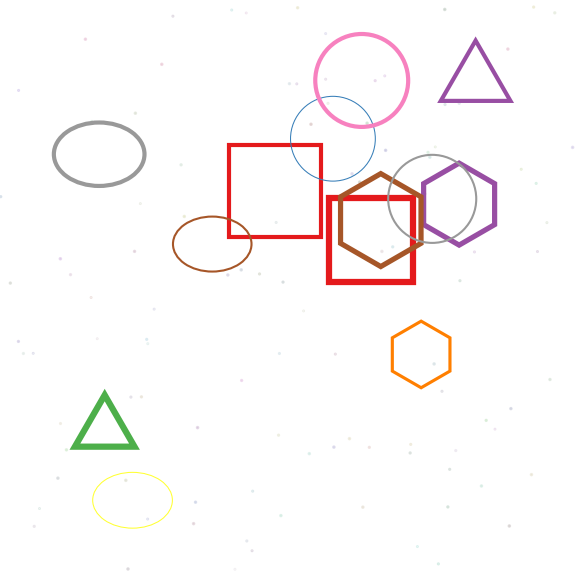[{"shape": "square", "thickness": 3, "radius": 0.36, "center": [0.642, 0.583]}, {"shape": "square", "thickness": 2, "radius": 0.4, "center": [0.476, 0.668]}, {"shape": "circle", "thickness": 0.5, "radius": 0.37, "center": [0.576, 0.759]}, {"shape": "triangle", "thickness": 3, "radius": 0.3, "center": [0.181, 0.255]}, {"shape": "triangle", "thickness": 2, "radius": 0.35, "center": [0.824, 0.859]}, {"shape": "hexagon", "thickness": 2.5, "radius": 0.35, "center": [0.795, 0.646]}, {"shape": "hexagon", "thickness": 1.5, "radius": 0.29, "center": [0.729, 0.385]}, {"shape": "oval", "thickness": 0.5, "radius": 0.35, "center": [0.23, 0.133]}, {"shape": "oval", "thickness": 1, "radius": 0.34, "center": [0.368, 0.577]}, {"shape": "hexagon", "thickness": 2.5, "radius": 0.4, "center": [0.659, 0.618]}, {"shape": "circle", "thickness": 2, "radius": 0.4, "center": [0.626, 0.86]}, {"shape": "oval", "thickness": 2, "radius": 0.39, "center": [0.172, 0.732]}, {"shape": "circle", "thickness": 1, "radius": 0.38, "center": [0.748, 0.655]}]